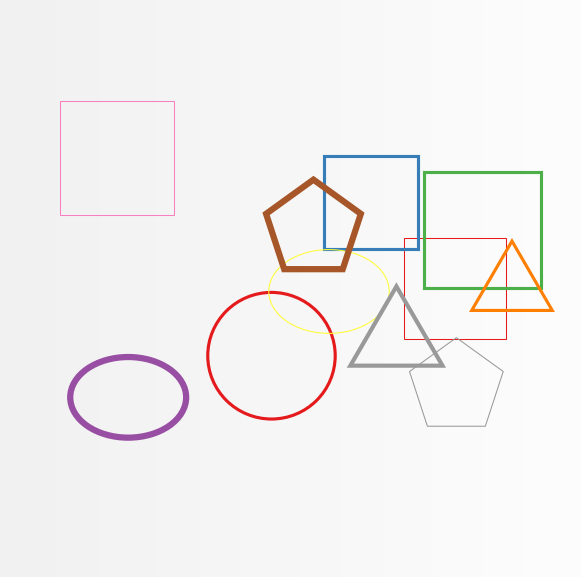[{"shape": "circle", "thickness": 1.5, "radius": 0.55, "center": [0.467, 0.383]}, {"shape": "square", "thickness": 0.5, "radius": 0.44, "center": [0.783, 0.499]}, {"shape": "square", "thickness": 1.5, "radius": 0.4, "center": [0.637, 0.648]}, {"shape": "square", "thickness": 1.5, "radius": 0.5, "center": [0.83, 0.6]}, {"shape": "oval", "thickness": 3, "radius": 0.5, "center": [0.221, 0.311]}, {"shape": "triangle", "thickness": 1.5, "radius": 0.4, "center": [0.881, 0.502]}, {"shape": "oval", "thickness": 0.5, "radius": 0.52, "center": [0.566, 0.494]}, {"shape": "pentagon", "thickness": 3, "radius": 0.43, "center": [0.539, 0.602]}, {"shape": "square", "thickness": 0.5, "radius": 0.49, "center": [0.201, 0.725]}, {"shape": "triangle", "thickness": 2, "radius": 0.46, "center": [0.682, 0.412]}, {"shape": "pentagon", "thickness": 0.5, "radius": 0.42, "center": [0.785, 0.33]}]